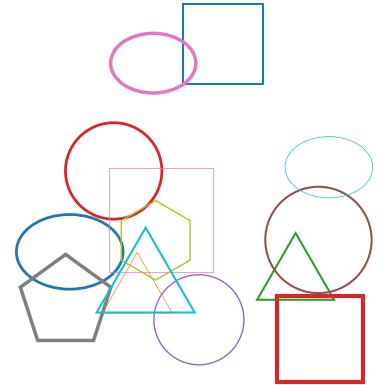[{"shape": "oval", "thickness": 2, "radius": 0.69, "center": [0.181, 0.346]}, {"shape": "square", "thickness": 1.5, "radius": 0.52, "center": [0.579, 0.886]}, {"shape": "triangle", "thickness": 0.5, "radius": 0.52, "center": [0.357, 0.239]}, {"shape": "triangle", "thickness": 1.5, "radius": 0.58, "center": [0.768, 0.279]}, {"shape": "square", "thickness": 3, "radius": 0.56, "center": [0.831, 0.12]}, {"shape": "circle", "thickness": 2, "radius": 0.63, "center": [0.295, 0.556]}, {"shape": "circle", "thickness": 1, "radius": 0.58, "center": [0.517, 0.169]}, {"shape": "circle", "thickness": 1.5, "radius": 0.69, "center": [0.827, 0.377]}, {"shape": "square", "thickness": 0.5, "radius": 0.68, "center": [0.419, 0.428]}, {"shape": "oval", "thickness": 2.5, "radius": 0.55, "center": [0.398, 0.836]}, {"shape": "pentagon", "thickness": 2.5, "radius": 0.62, "center": [0.17, 0.216]}, {"shape": "hexagon", "thickness": 1, "radius": 0.52, "center": [0.404, 0.376]}, {"shape": "oval", "thickness": 0.5, "radius": 0.57, "center": [0.854, 0.566]}, {"shape": "triangle", "thickness": 1.5, "radius": 0.73, "center": [0.378, 0.262]}]